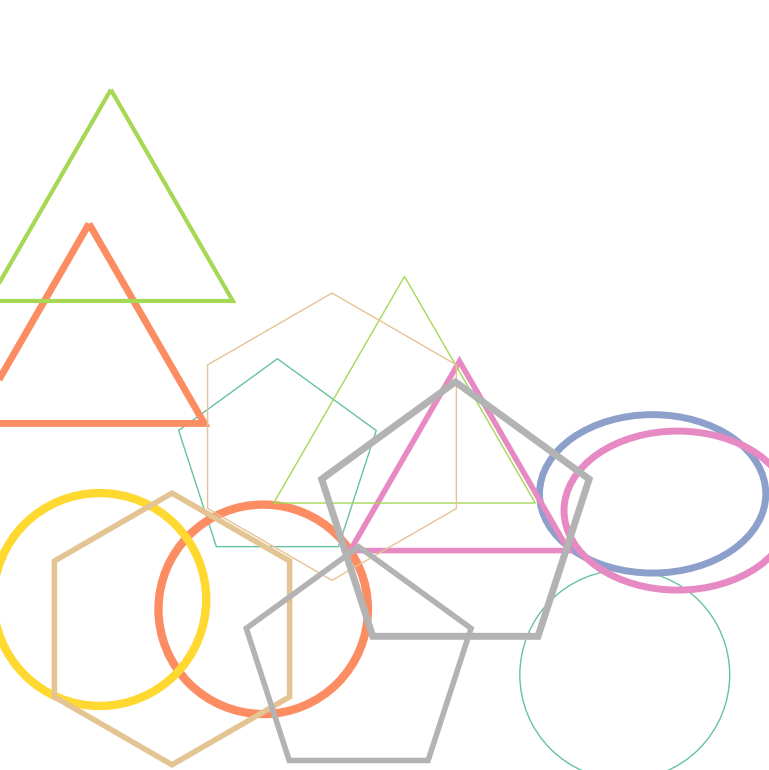[{"shape": "pentagon", "thickness": 0.5, "radius": 0.67, "center": [0.36, 0.399]}, {"shape": "circle", "thickness": 0.5, "radius": 0.68, "center": [0.811, 0.124]}, {"shape": "circle", "thickness": 3, "radius": 0.68, "center": [0.342, 0.209]}, {"shape": "triangle", "thickness": 2.5, "radius": 0.86, "center": [0.116, 0.537]}, {"shape": "oval", "thickness": 2.5, "radius": 0.73, "center": [0.848, 0.359]}, {"shape": "oval", "thickness": 2.5, "radius": 0.74, "center": [0.88, 0.337]}, {"shape": "triangle", "thickness": 2, "radius": 0.82, "center": [0.597, 0.367]}, {"shape": "triangle", "thickness": 0.5, "radius": 0.98, "center": [0.525, 0.445]}, {"shape": "triangle", "thickness": 1.5, "radius": 0.91, "center": [0.144, 0.701]}, {"shape": "circle", "thickness": 3, "radius": 0.69, "center": [0.13, 0.221]}, {"shape": "hexagon", "thickness": 2, "radius": 0.88, "center": [0.223, 0.183]}, {"shape": "hexagon", "thickness": 0.5, "radius": 0.93, "center": [0.431, 0.433]}, {"shape": "pentagon", "thickness": 2.5, "radius": 0.91, "center": [0.591, 0.321]}, {"shape": "pentagon", "thickness": 2, "radius": 0.77, "center": [0.466, 0.137]}]